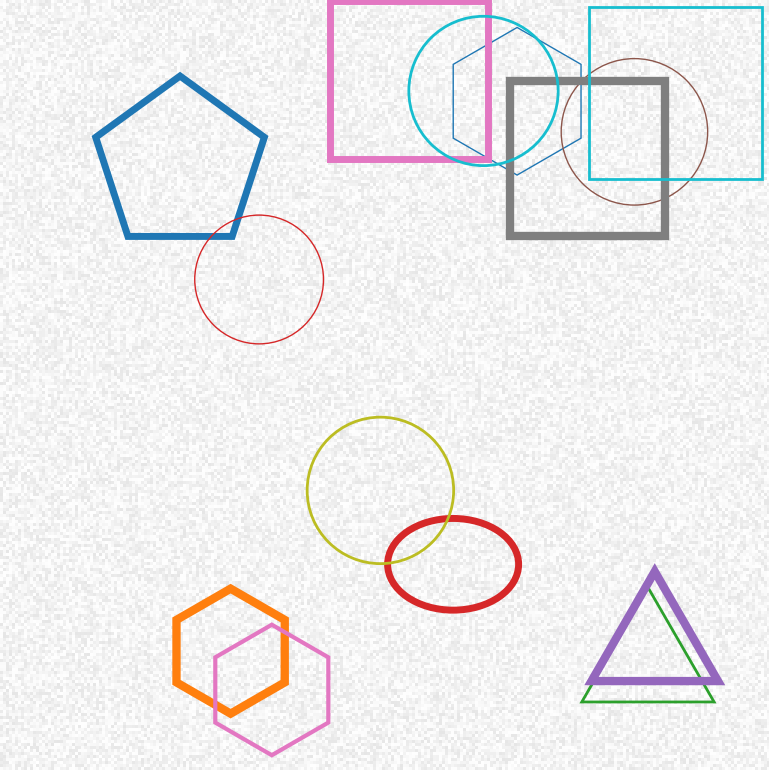[{"shape": "pentagon", "thickness": 2.5, "radius": 0.58, "center": [0.234, 0.786]}, {"shape": "hexagon", "thickness": 0.5, "radius": 0.48, "center": [0.672, 0.868]}, {"shape": "hexagon", "thickness": 3, "radius": 0.41, "center": [0.299, 0.154]}, {"shape": "triangle", "thickness": 1, "radius": 0.5, "center": [0.841, 0.138]}, {"shape": "circle", "thickness": 0.5, "radius": 0.42, "center": [0.337, 0.637]}, {"shape": "oval", "thickness": 2.5, "radius": 0.43, "center": [0.588, 0.267]}, {"shape": "triangle", "thickness": 3, "radius": 0.47, "center": [0.85, 0.163]}, {"shape": "circle", "thickness": 0.5, "radius": 0.48, "center": [0.824, 0.829]}, {"shape": "hexagon", "thickness": 1.5, "radius": 0.42, "center": [0.353, 0.104]}, {"shape": "square", "thickness": 2.5, "radius": 0.51, "center": [0.531, 0.896]}, {"shape": "square", "thickness": 3, "radius": 0.5, "center": [0.762, 0.794]}, {"shape": "circle", "thickness": 1, "radius": 0.48, "center": [0.494, 0.363]}, {"shape": "circle", "thickness": 1, "radius": 0.48, "center": [0.628, 0.882]}, {"shape": "square", "thickness": 1, "radius": 0.56, "center": [0.877, 0.879]}]